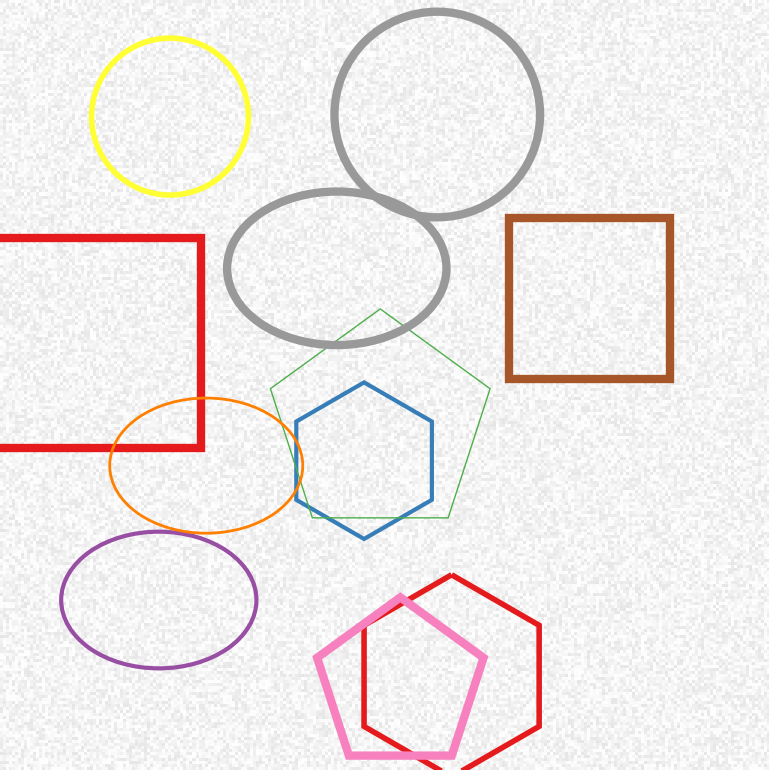[{"shape": "square", "thickness": 3, "radius": 0.68, "center": [0.125, 0.555]}, {"shape": "hexagon", "thickness": 2, "radius": 0.66, "center": [0.586, 0.122]}, {"shape": "hexagon", "thickness": 1.5, "radius": 0.51, "center": [0.473, 0.402]}, {"shape": "pentagon", "thickness": 0.5, "radius": 0.75, "center": [0.494, 0.449]}, {"shape": "oval", "thickness": 1.5, "radius": 0.63, "center": [0.206, 0.221]}, {"shape": "oval", "thickness": 1, "radius": 0.63, "center": [0.268, 0.395]}, {"shape": "circle", "thickness": 2, "radius": 0.51, "center": [0.221, 0.849]}, {"shape": "square", "thickness": 3, "radius": 0.52, "center": [0.765, 0.612]}, {"shape": "pentagon", "thickness": 3, "radius": 0.57, "center": [0.52, 0.111]}, {"shape": "oval", "thickness": 3, "radius": 0.71, "center": [0.437, 0.652]}, {"shape": "circle", "thickness": 3, "radius": 0.67, "center": [0.568, 0.851]}]